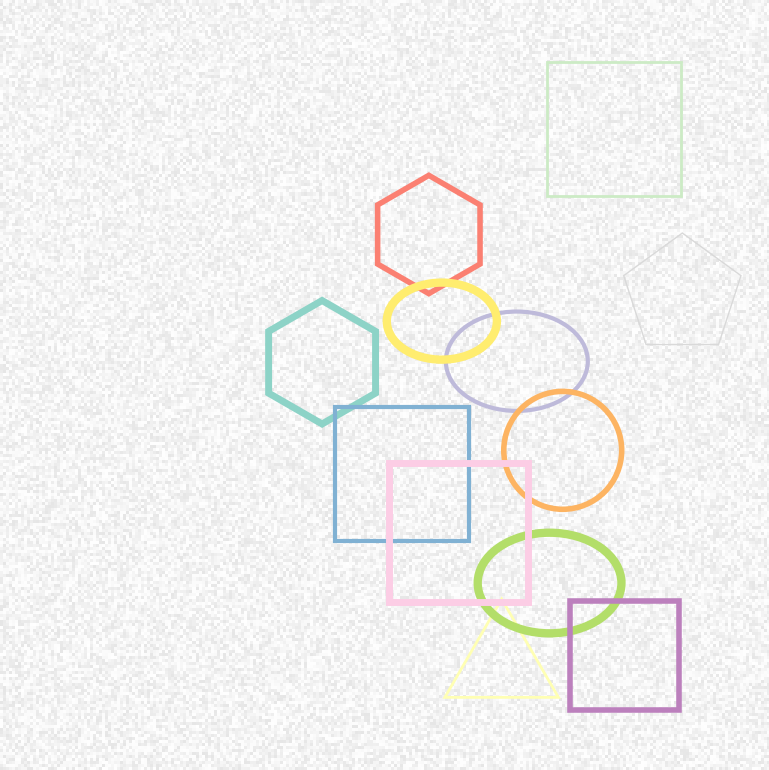[{"shape": "hexagon", "thickness": 2.5, "radius": 0.4, "center": [0.418, 0.53]}, {"shape": "triangle", "thickness": 1, "radius": 0.43, "center": [0.651, 0.137]}, {"shape": "oval", "thickness": 1.5, "radius": 0.46, "center": [0.671, 0.531]}, {"shape": "hexagon", "thickness": 2, "radius": 0.38, "center": [0.557, 0.695]}, {"shape": "square", "thickness": 1.5, "radius": 0.44, "center": [0.522, 0.384]}, {"shape": "circle", "thickness": 2, "radius": 0.38, "center": [0.731, 0.415]}, {"shape": "oval", "thickness": 3, "radius": 0.47, "center": [0.714, 0.243]}, {"shape": "square", "thickness": 2.5, "radius": 0.45, "center": [0.595, 0.309]}, {"shape": "pentagon", "thickness": 0.5, "radius": 0.4, "center": [0.886, 0.617]}, {"shape": "square", "thickness": 2, "radius": 0.35, "center": [0.811, 0.149]}, {"shape": "square", "thickness": 1, "radius": 0.44, "center": [0.798, 0.833]}, {"shape": "oval", "thickness": 3, "radius": 0.36, "center": [0.574, 0.583]}]